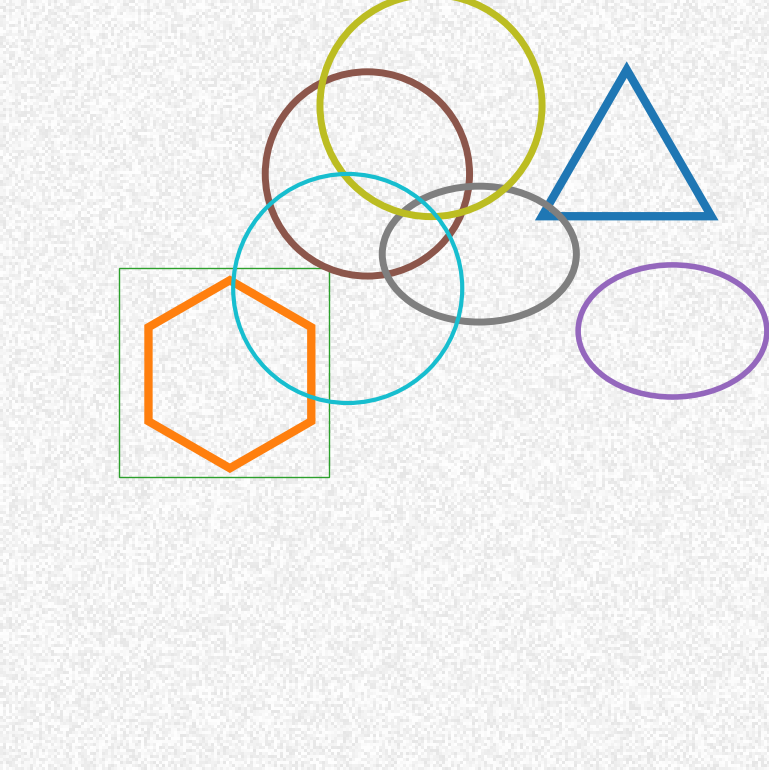[{"shape": "triangle", "thickness": 3, "radius": 0.63, "center": [0.814, 0.783]}, {"shape": "hexagon", "thickness": 3, "radius": 0.61, "center": [0.299, 0.514]}, {"shape": "square", "thickness": 0.5, "radius": 0.68, "center": [0.291, 0.516]}, {"shape": "oval", "thickness": 2, "radius": 0.61, "center": [0.873, 0.57]}, {"shape": "circle", "thickness": 2.5, "radius": 0.66, "center": [0.477, 0.774]}, {"shape": "oval", "thickness": 2.5, "radius": 0.63, "center": [0.622, 0.67]}, {"shape": "circle", "thickness": 2.5, "radius": 0.72, "center": [0.56, 0.863]}, {"shape": "circle", "thickness": 1.5, "radius": 0.74, "center": [0.452, 0.625]}]